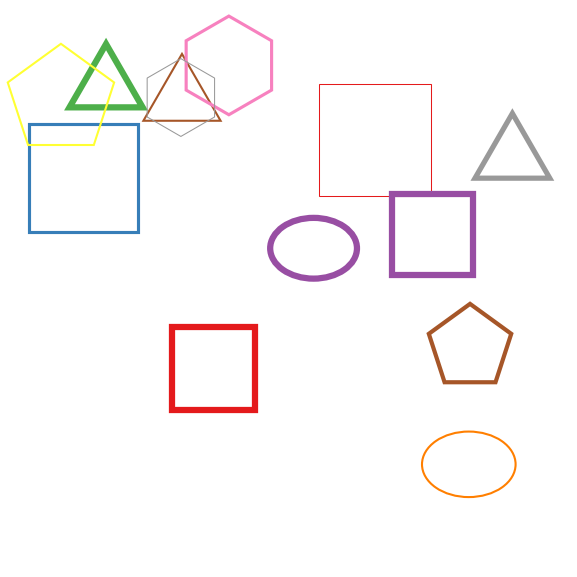[{"shape": "square", "thickness": 0.5, "radius": 0.49, "center": [0.649, 0.756]}, {"shape": "square", "thickness": 3, "radius": 0.36, "center": [0.369, 0.361]}, {"shape": "square", "thickness": 1.5, "radius": 0.47, "center": [0.145, 0.691]}, {"shape": "triangle", "thickness": 3, "radius": 0.37, "center": [0.184, 0.85]}, {"shape": "oval", "thickness": 3, "radius": 0.38, "center": [0.543, 0.569]}, {"shape": "square", "thickness": 3, "radius": 0.35, "center": [0.75, 0.593]}, {"shape": "oval", "thickness": 1, "radius": 0.41, "center": [0.812, 0.195]}, {"shape": "pentagon", "thickness": 1, "radius": 0.48, "center": [0.106, 0.826]}, {"shape": "pentagon", "thickness": 2, "radius": 0.38, "center": [0.814, 0.398]}, {"shape": "triangle", "thickness": 1, "radius": 0.39, "center": [0.315, 0.829]}, {"shape": "hexagon", "thickness": 1.5, "radius": 0.43, "center": [0.396, 0.886]}, {"shape": "triangle", "thickness": 2.5, "radius": 0.37, "center": [0.887, 0.728]}, {"shape": "hexagon", "thickness": 0.5, "radius": 0.34, "center": [0.313, 0.83]}]